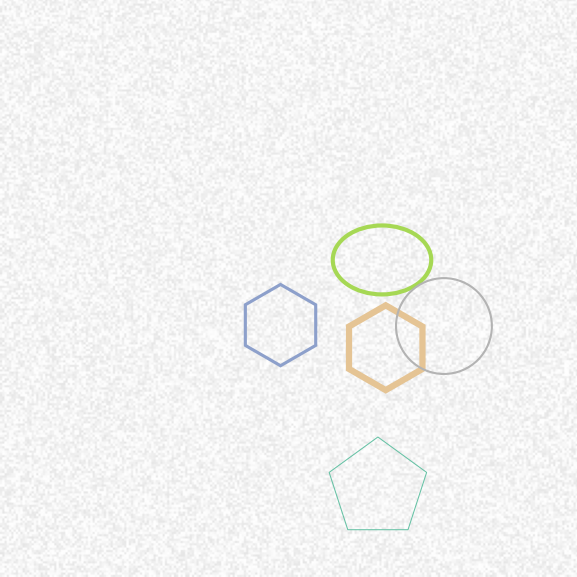[{"shape": "pentagon", "thickness": 0.5, "radius": 0.44, "center": [0.654, 0.154]}, {"shape": "hexagon", "thickness": 1.5, "radius": 0.35, "center": [0.486, 0.436]}, {"shape": "oval", "thickness": 2, "radius": 0.43, "center": [0.661, 0.549]}, {"shape": "hexagon", "thickness": 3, "radius": 0.37, "center": [0.668, 0.397]}, {"shape": "circle", "thickness": 1, "radius": 0.41, "center": [0.769, 0.435]}]